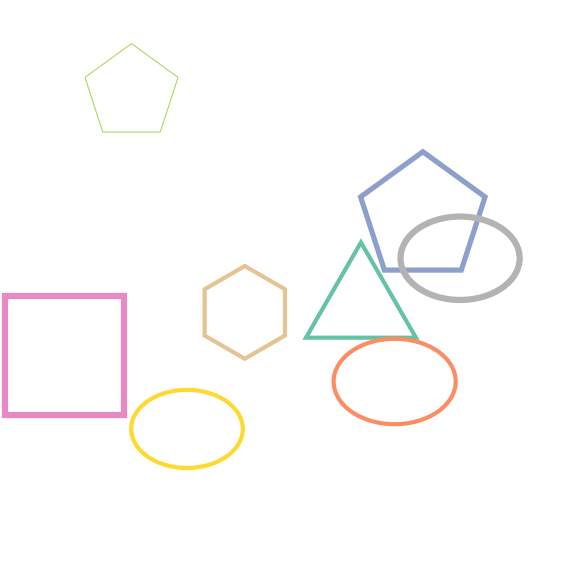[{"shape": "triangle", "thickness": 2, "radius": 0.55, "center": [0.625, 0.469]}, {"shape": "oval", "thickness": 2, "radius": 0.53, "center": [0.683, 0.339]}, {"shape": "pentagon", "thickness": 2.5, "radius": 0.57, "center": [0.732, 0.623]}, {"shape": "square", "thickness": 3, "radius": 0.52, "center": [0.111, 0.384]}, {"shape": "pentagon", "thickness": 0.5, "radius": 0.42, "center": [0.228, 0.839]}, {"shape": "oval", "thickness": 2, "radius": 0.48, "center": [0.324, 0.256]}, {"shape": "hexagon", "thickness": 2, "radius": 0.4, "center": [0.424, 0.458]}, {"shape": "oval", "thickness": 3, "radius": 0.52, "center": [0.797, 0.552]}]